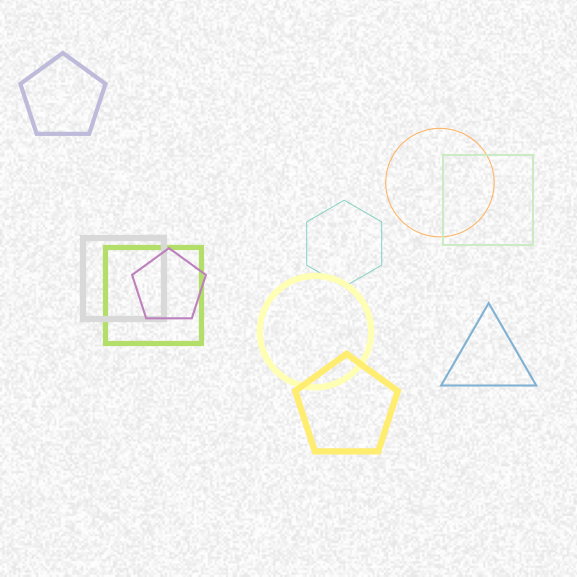[{"shape": "hexagon", "thickness": 0.5, "radius": 0.37, "center": [0.596, 0.577]}, {"shape": "circle", "thickness": 3, "radius": 0.48, "center": [0.546, 0.425]}, {"shape": "pentagon", "thickness": 2, "radius": 0.39, "center": [0.109, 0.83]}, {"shape": "triangle", "thickness": 1, "radius": 0.48, "center": [0.846, 0.379]}, {"shape": "circle", "thickness": 0.5, "radius": 0.47, "center": [0.762, 0.683]}, {"shape": "square", "thickness": 2.5, "radius": 0.41, "center": [0.265, 0.489]}, {"shape": "square", "thickness": 3, "radius": 0.35, "center": [0.214, 0.518]}, {"shape": "pentagon", "thickness": 1, "radius": 0.34, "center": [0.293, 0.502]}, {"shape": "square", "thickness": 1, "radius": 0.39, "center": [0.846, 0.653]}, {"shape": "pentagon", "thickness": 3, "radius": 0.47, "center": [0.6, 0.293]}]